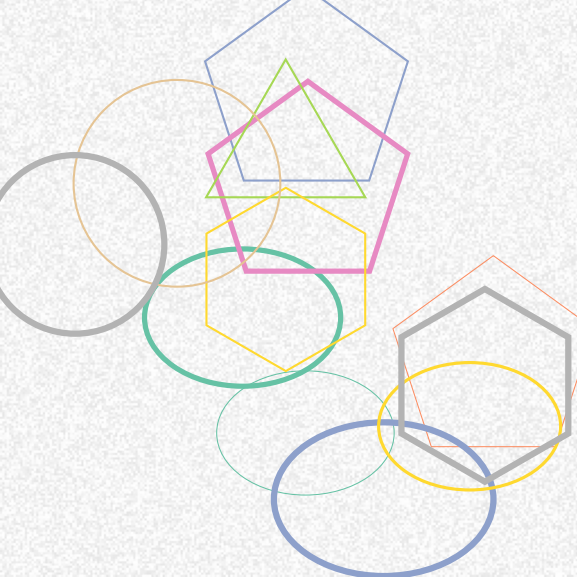[{"shape": "oval", "thickness": 2.5, "radius": 0.85, "center": [0.42, 0.449]}, {"shape": "oval", "thickness": 0.5, "radius": 0.77, "center": [0.529, 0.249]}, {"shape": "pentagon", "thickness": 0.5, "radius": 0.91, "center": [0.854, 0.374]}, {"shape": "pentagon", "thickness": 1, "radius": 0.92, "center": [0.531, 0.836]}, {"shape": "oval", "thickness": 3, "radius": 0.95, "center": [0.664, 0.135]}, {"shape": "pentagon", "thickness": 2.5, "radius": 0.91, "center": [0.533, 0.677]}, {"shape": "triangle", "thickness": 1, "radius": 0.8, "center": [0.495, 0.737]}, {"shape": "hexagon", "thickness": 1, "radius": 0.79, "center": [0.495, 0.515]}, {"shape": "oval", "thickness": 1.5, "radius": 0.79, "center": [0.813, 0.261]}, {"shape": "circle", "thickness": 1, "radius": 0.89, "center": [0.306, 0.682]}, {"shape": "hexagon", "thickness": 3, "radius": 0.83, "center": [0.84, 0.332]}, {"shape": "circle", "thickness": 3, "radius": 0.77, "center": [0.13, 0.576]}]